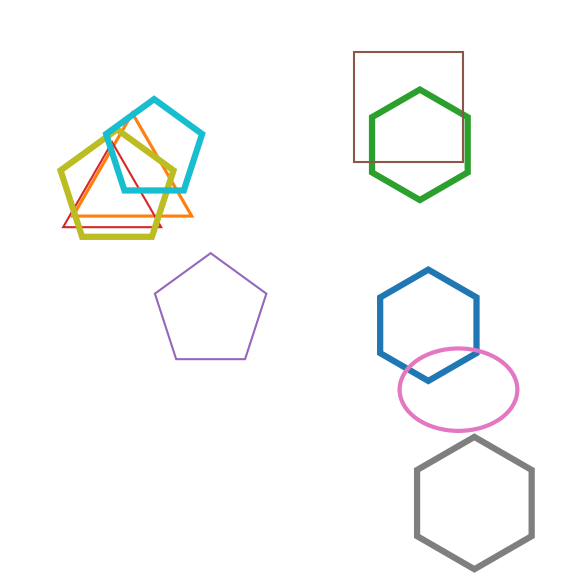[{"shape": "hexagon", "thickness": 3, "radius": 0.48, "center": [0.742, 0.436]}, {"shape": "triangle", "thickness": 1.5, "radius": 0.59, "center": [0.229, 0.684]}, {"shape": "hexagon", "thickness": 3, "radius": 0.48, "center": [0.727, 0.748]}, {"shape": "triangle", "thickness": 1, "radius": 0.49, "center": [0.194, 0.655]}, {"shape": "pentagon", "thickness": 1, "radius": 0.51, "center": [0.365, 0.459]}, {"shape": "square", "thickness": 1, "radius": 0.47, "center": [0.707, 0.814]}, {"shape": "oval", "thickness": 2, "radius": 0.51, "center": [0.794, 0.324]}, {"shape": "hexagon", "thickness": 3, "radius": 0.57, "center": [0.821, 0.128]}, {"shape": "pentagon", "thickness": 3, "radius": 0.51, "center": [0.203, 0.672]}, {"shape": "pentagon", "thickness": 3, "radius": 0.44, "center": [0.267, 0.74]}]